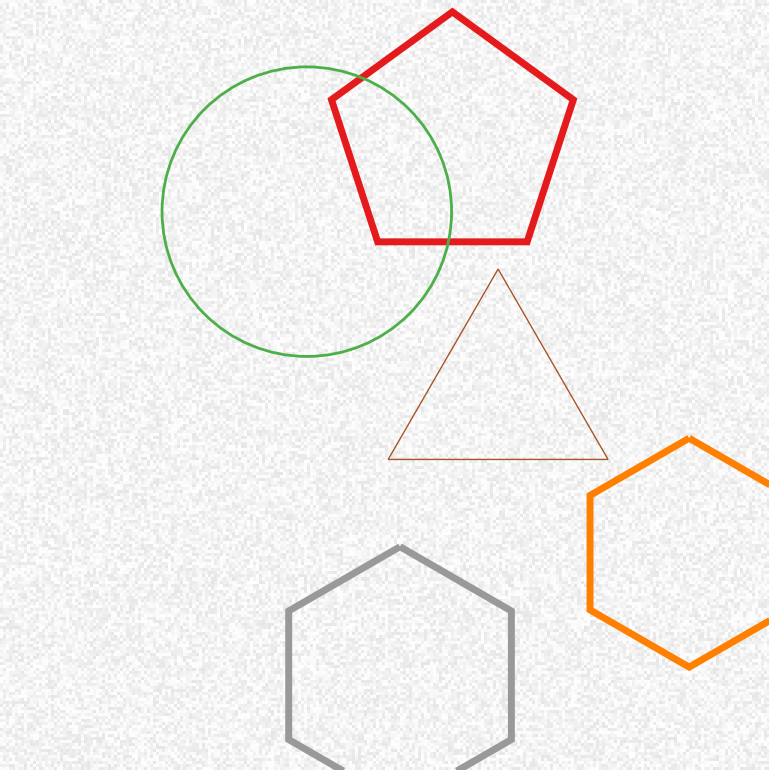[{"shape": "pentagon", "thickness": 2.5, "radius": 0.83, "center": [0.588, 0.819]}, {"shape": "circle", "thickness": 1, "radius": 0.94, "center": [0.398, 0.725]}, {"shape": "hexagon", "thickness": 2.5, "radius": 0.74, "center": [0.895, 0.282]}, {"shape": "triangle", "thickness": 0.5, "radius": 0.82, "center": [0.647, 0.486]}, {"shape": "hexagon", "thickness": 2.5, "radius": 0.83, "center": [0.52, 0.123]}]